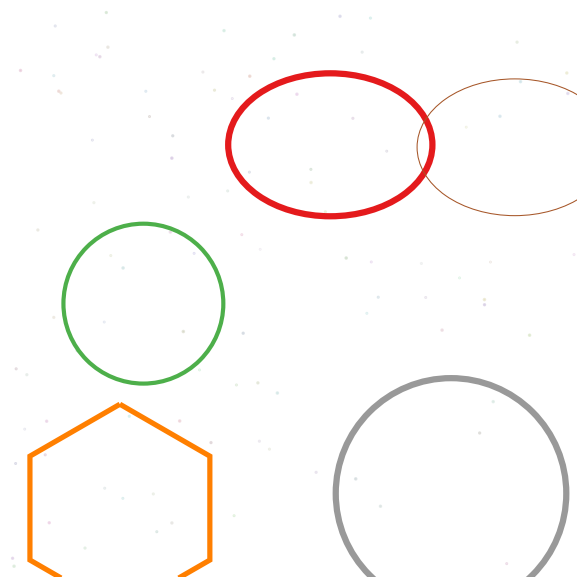[{"shape": "oval", "thickness": 3, "radius": 0.88, "center": [0.572, 0.748]}, {"shape": "circle", "thickness": 2, "radius": 0.69, "center": [0.248, 0.473]}, {"shape": "hexagon", "thickness": 2.5, "radius": 0.9, "center": [0.208, 0.119]}, {"shape": "oval", "thickness": 0.5, "radius": 0.85, "center": [0.891, 0.744]}, {"shape": "circle", "thickness": 3, "radius": 1.0, "center": [0.781, 0.145]}]